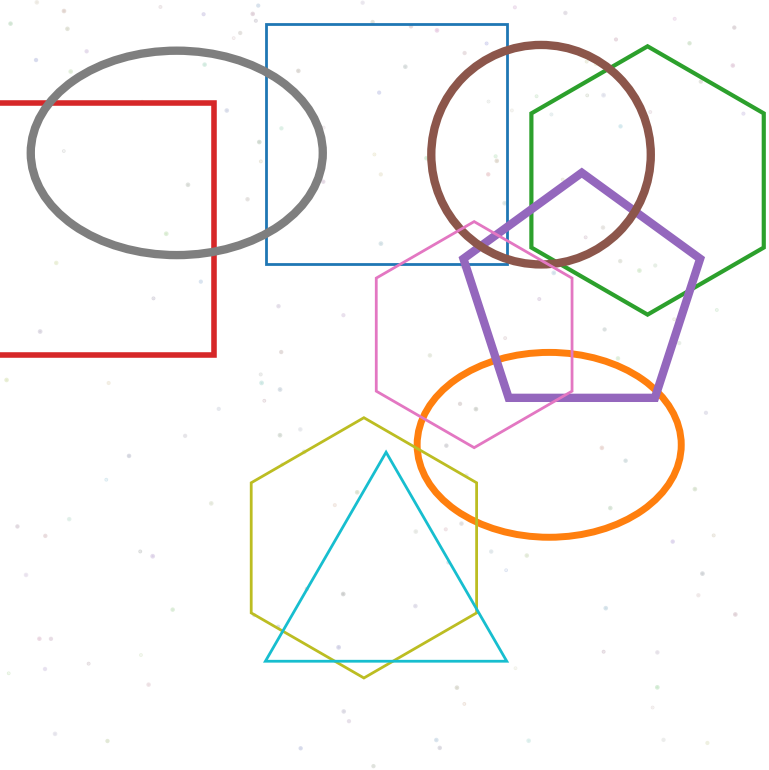[{"shape": "square", "thickness": 1, "radius": 0.78, "center": [0.502, 0.813]}, {"shape": "oval", "thickness": 2.5, "radius": 0.86, "center": [0.713, 0.422]}, {"shape": "hexagon", "thickness": 1.5, "radius": 0.87, "center": [0.841, 0.766]}, {"shape": "square", "thickness": 2, "radius": 0.82, "center": [0.115, 0.702]}, {"shape": "pentagon", "thickness": 3, "radius": 0.81, "center": [0.756, 0.614]}, {"shape": "circle", "thickness": 3, "radius": 0.71, "center": [0.703, 0.799]}, {"shape": "hexagon", "thickness": 1, "radius": 0.73, "center": [0.616, 0.565]}, {"shape": "oval", "thickness": 3, "radius": 0.95, "center": [0.23, 0.801]}, {"shape": "hexagon", "thickness": 1, "radius": 0.85, "center": [0.473, 0.289]}, {"shape": "triangle", "thickness": 1, "radius": 0.9, "center": [0.501, 0.232]}]